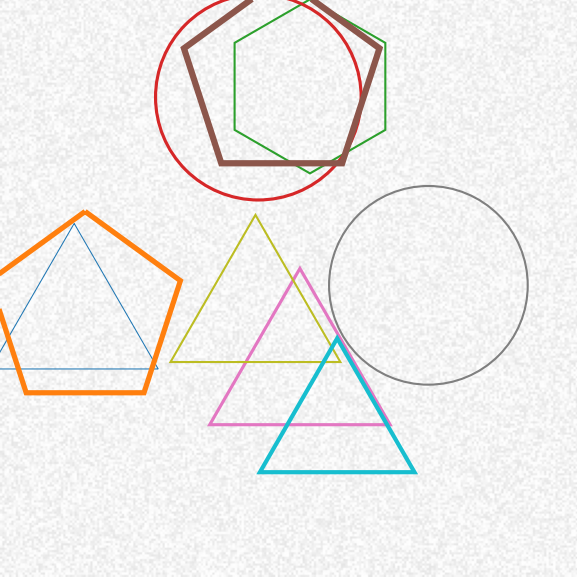[{"shape": "triangle", "thickness": 0.5, "radius": 0.84, "center": [0.128, 0.444]}, {"shape": "pentagon", "thickness": 2.5, "radius": 0.87, "center": [0.147, 0.459]}, {"shape": "hexagon", "thickness": 1, "radius": 0.75, "center": [0.537, 0.85]}, {"shape": "circle", "thickness": 1.5, "radius": 0.89, "center": [0.447, 0.831]}, {"shape": "pentagon", "thickness": 3, "radius": 0.89, "center": [0.488, 0.86]}, {"shape": "triangle", "thickness": 1.5, "radius": 0.9, "center": [0.519, 0.354]}, {"shape": "circle", "thickness": 1, "radius": 0.86, "center": [0.742, 0.505]}, {"shape": "triangle", "thickness": 1, "radius": 0.85, "center": [0.442, 0.457]}, {"shape": "triangle", "thickness": 2, "radius": 0.77, "center": [0.584, 0.259]}]